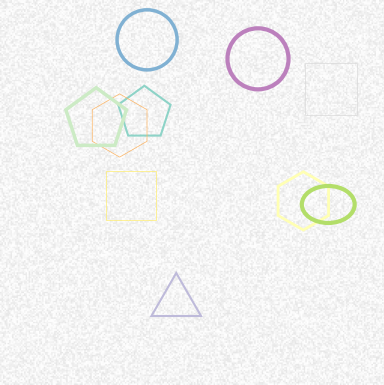[{"shape": "pentagon", "thickness": 1.5, "radius": 0.36, "center": [0.375, 0.706]}, {"shape": "hexagon", "thickness": 2, "radius": 0.38, "center": [0.788, 0.478]}, {"shape": "triangle", "thickness": 1.5, "radius": 0.37, "center": [0.458, 0.216]}, {"shape": "circle", "thickness": 2.5, "radius": 0.39, "center": [0.382, 0.897]}, {"shape": "hexagon", "thickness": 0.5, "radius": 0.41, "center": [0.311, 0.674]}, {"shape": "oval", "thickness": 3, "radius": 0.34, "center": [0.853, 0.469]}, {"shape": "square", "thickness": 0.5, "radius": 0.33, "center": [0.86, 0.769]}, {"shape": "circle", "thickness": 3, "radius": 0.4, "center": [0.67, 0.847]}, {"shape": "pentagon", "thickness": 2.5, "radius": 0.41, "center": [0.25, 0.689]}, {"shape": "square", "thickness": 0.5, "radius": 0.32, "center": [0.34, 0.492]}]